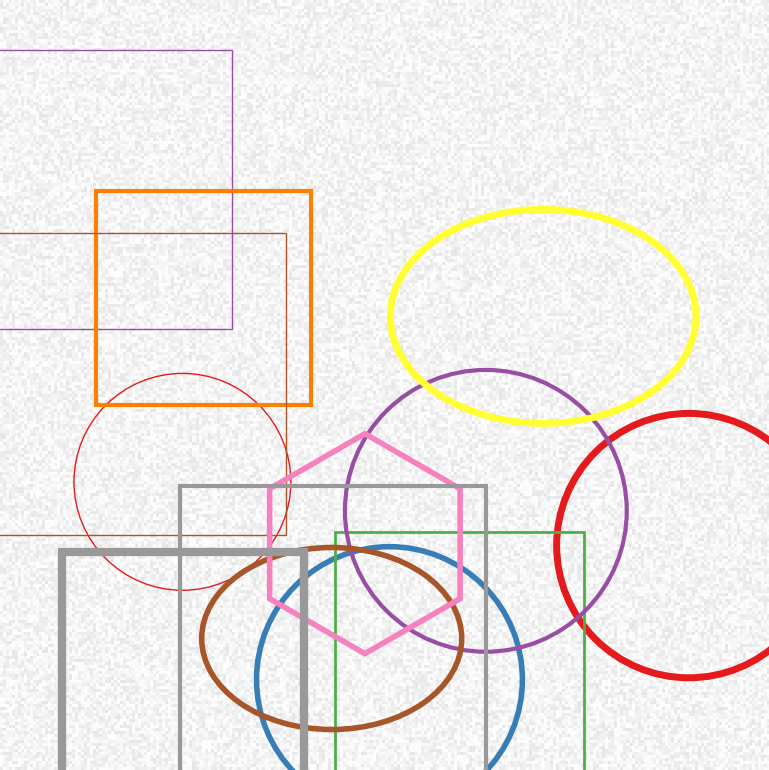[{"shape": "circle", "thickness": 2.5, "radius": 0.86, "center": [0.895, 0.291]}, {"shape": "circle", "thickness": 0.5, "radius": 0.7, "center": [0.237, 0.374]}, {"shape": "circle", "thickness": 2, "radius": 0.86, "center": [0.506, 0.117]}, {"shape": "square", "thickness": 1, "radius": 0.81, "center": [0.597, 0.148]}, {"shape": "square", "thickness": 0.5, "radius": 0.91, "center": [0.12, 0.754]}, {"shape": "circle", "thickness": 1.5, "radius": 0.92, "center": [0.631, 0.337]}, {"shape": "square", "thickness": 1.5, "radius": 0.7, "center": [0.264, 0.613]}, {"shape": "oval", "thickness": 2.5, "radius": 0.99, "center": [0.705, 0.589]}, {"shape": "oval", "thickness": 2, "radius": 0.84, "center": [0.431, 0.171]}, {"shape": "square", "thickness": 0.5, "radius": 0.98, "center": [0.176, 0.501]}, {"shape": "hexagon", "thickness": 2, "radius": 0.71, "center": [0.474, 0.294]}, {"shape": "square", "thickness": 1.5, "radius": 0.99, "center": [0.433, 0.17]}, {"shape": "square", "thickness": 3, "radius": 0.79, "center": [0.238, 0.126]}]